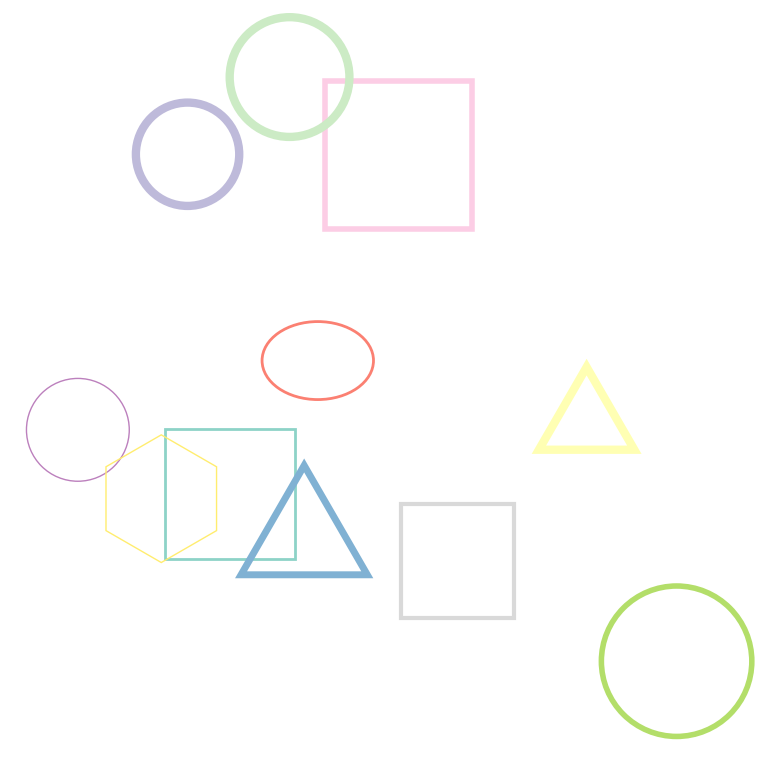[{"shape": "square", "thickness": 1, "radius": 0.42, "center": [0.299, 0.359]}, {"shape": "triangle", "thickness": 3, "radius": 0.36, "center": [0.762, 0.452]}, {"shape": "circle", "thickness": 3, "radius": 0.34, "center": [0.244, 0.8]}, {"shape": "oval", "thickness": 1, "radius": 0.36, "center": [0.413, 0.532]}, {"shape": "triangle", "thickness": 2.5, "radius": 0.47, "center": [0.395, 0.301]}, {"shape": "circle", "thickness": 2, "radius": 0.49, "center": [0.879, 0.141]}, {"shape": "square", "thickness": 2, "radius": 0.48, "center": [0.517, 0.799]}, {"shape": "square", "thickness": 1.5, "radius": 0.37, "center": [0.594, 0.271]}, {"shape": "circle", "thickness": 0.5, "radius": 0.33, "center": [0.101, 0.442]}, {"shape": "circle", "thickness": 3, "radius": 0.39, "center": [0.376, 0.9]}, {"shape": "hexagon", "thickness": 0.5, "radius": 0.41, "center": [0.209, 0.352]}]